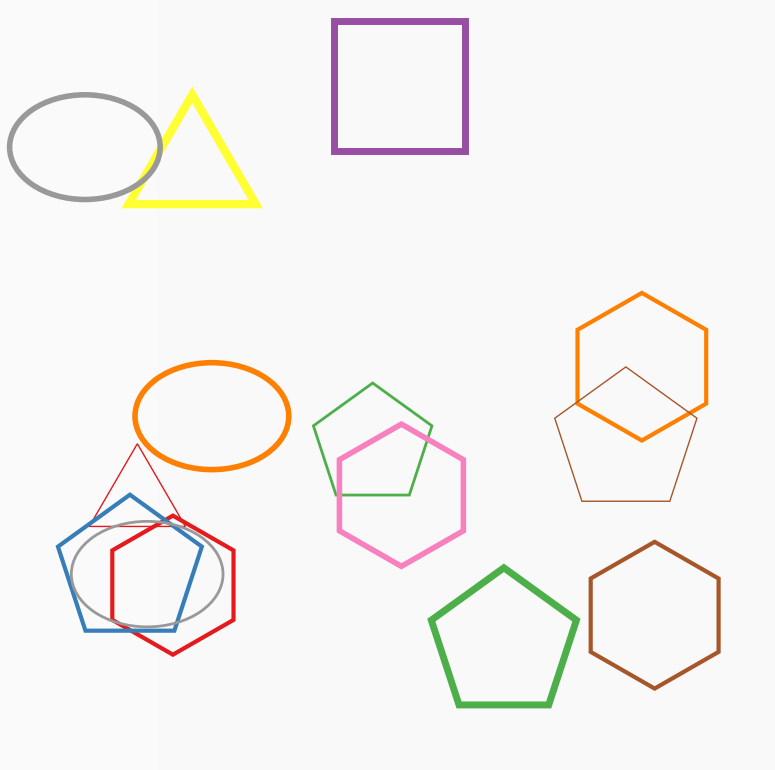[{"shape": "hexagon", "thickness": 1.5, "radius": 0.45, "center": [0.223, 0.24]}, {"shape": "triangle", "thickness": 0.5, "radius": 0.36, "center": [0.177, 0.352]}, {"shape": "pentagon", "thickness": 1.5, "radius": 0.49, "center": [0.168, 0.26]}, {"shape": "pentagon", "thickness": 1, "radius": 0.4, "center": [0.481, 0.422]}, {"shape": "pentagon", "thickness": 2.5, "radius": 0.49, "center": [0.65, 0.164]}, {"shape": "square", "thickness": 2.5, "radius": 0.42, "center": [0.516, 0.888]}, {"shape": "hexagon", "thickness": 1.5, "radius": 0.48, "center": [0.828, 0.524]}, {"shape": "oval", "thickness": 2, "radius": 0.5, "center": [0.273, 0.46]}, {"shape": "triangle", "thickness": 3, "radius": 0.47, "center": [0.248, 0.782]}, {"shape": "pentagon", "thickness": 0.5, "radius": 0.48, "center": [0.808, 0.427]}, {"shape": "hexagon", "thickness": 1.5, "radius": 0.48, "center": [0.845, 0.201]}, {"shape": "hexagon", "thickness": 2, "radius": 0.46, "center": [0.518, 0.357]}, {"shape": "oval", "thickness": 1, "radius": 0.49, "center": [0.19, 0.254]}, {"shape": "oval", "thickness": 2, "radius": 0.49, "center": [0.11, 0.809]}]